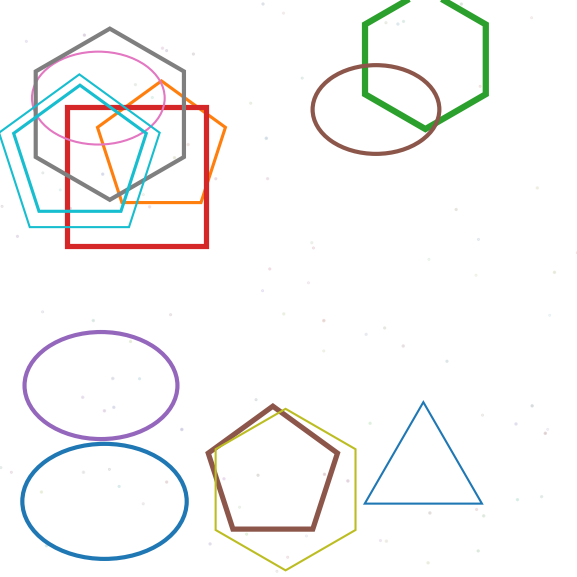[{"shape": "oval", "thickness": 2, "radius": 0.71, "center": [0.181, 0.131]}, {"shape": "triangle", "thickness": 1, "radius": 0.59, "center": [0.733, 0.186]}, {"shape": "pentagon", "thickness": 1.5, "radius": 0.58, "center": [0.28, 0.743]}, {"shape": "hexagon", "thickness": 3, "radius": 0.6, "center": [0.737, 0.896]}, {"shape": "square", "thickness": 2.5, "radius": 0.6, "center": [0.237, 0.694]}, {"shape": "oval", "thickness": 2, "radius": 0.66, "center": [0.175, 0.332]}, {"shape": "pentagon", "thickness": 2.5, "radius": 0.59, "center": [0.472, 0.178]}, {"shape": "oval", "thickness": 2, "radius": 0.55, "center": [0.651, 0.81]}, {"shape": "oval", "thickness": 1, "radius": 0.57, "center": [0.17, 0.829]}, {"shape": "hexagon", "thickness": 2, "radius": 0.74, "center": [0.19, 0.801]}, {"shape": "hexagon", "thickness": 1, "radius": 0.7, "center": [0.495, 0.151]}, {"shape": "pentagon", "thickness": 1.5, "radius": 0.6, "center": [0.138, 0.731]}, {"shape": "pentagon", "thickness": 1, "radius": 0.73, "center": [0.137, 0.724]}]